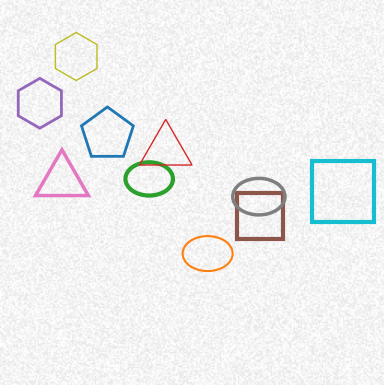[{"shape": "pentagon", "thickness": 2, "radius": 0.35, "center": [0.279, 0.651]}, {"shape": "oval", "thickness": 1.5, "radius": 0.32, "center": [0.539, 0.341]}, {"shape": "oval", "thickness": 3, "radius": 0.31, "center": [0.388, 0.535]}, {"shape": "triangle", "thickness": 1, "radius": 0.39, "center": [0.43, 0.611]}, {"shape": "hexagon", "thickness": 2, "radius": 0.32, "center": [0.103, 0.732]}, {"shape": "square", "thickness": 3, "radius": 0.3, "center": [0.675, 0.439]}, {"shape": "triangle", "thickness": 2.5, "radius": 0.4, "center": [0.161, 0.532]}, {"shape": "oval", "thickness": 2.5, "radius": 0.34, "center": [0.672, 0.489]}, {"shape": "hexagon", "thickness": 1, "radius": 0.31, "center": [0.198, 0.853]}, {"shape": "square", "thickness": 3, "radius": 0.4, "center": [0.891, 0.502]}]